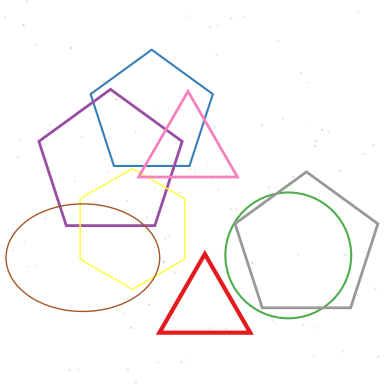[{"shape": "triangle", "thickness": 3, "radius": 0.68, "center": [0.532, 0.204]}, {"shape": "pentagon", "thickness": 1.5, "radius": 0.83, "center": [0.394, 0.704]}, {"shape": "circle", "thickness": 1.5, "radius": 0.82, "center": [0.749, 0.337]}, {"shape": "pentagon", "thickness": 2, "radius": 0.98, "center": [0.287, 0.572]}, {"shape": "hexagon", "thickness": 1, "radius": 0.78, "center": [0.344, 0.405]}, {"shape": "oval", "thickness": 1, "radius": 1.0, "center": [0.215, 0.331]}, {"shape": "triangle", "thickness": 2, "radius": 0.74, "center": [0.488, 0.614]}, {"shape": "pentagon", "thickness": 2, "radius": 0.98, "center": [0.796, 0.358]}]